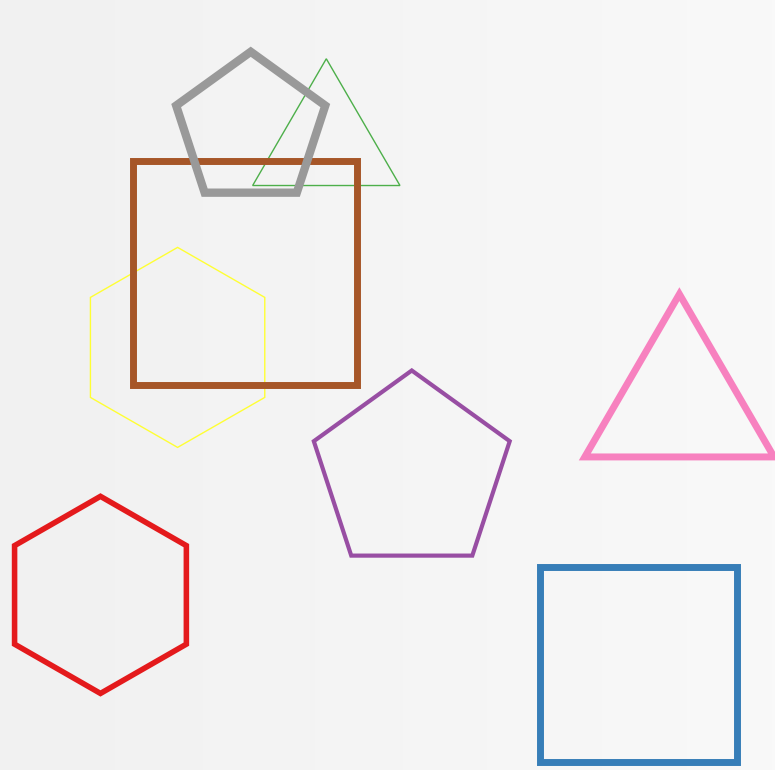[{"shape": "hexagon", "thickness": 2, "radius": 0.64, "center": [0.13, 0.227]}, {"shape": "square", "thickness": 2.5, "radius": 0.63, "center": [0.824, 0.137]}, {"shape": "triangle", "thickness": 0.5, "radius": 0.55, "center": [0.421, 0.814]}, {"shape": "pentagon", "thickness": 1.5, "radius": 0.66, "center": [0.531, 0.386]}, {"shape": "hexagon", "thickness": 0.5, "radius": 0.65, "center": [0.229, 0.549]}, {"shape": "square", "thickness": 2.5, "radius": 0.73, "center": [0.316, 0.645]}, {"shape": "triangle", "thickness": 2.5, "radius": 0.7, "center": [0.877, 0.477]}, {"shape": "pentagon", "thickness": 3, "radius": 0.51, "center": [0.324, 0.832]}]